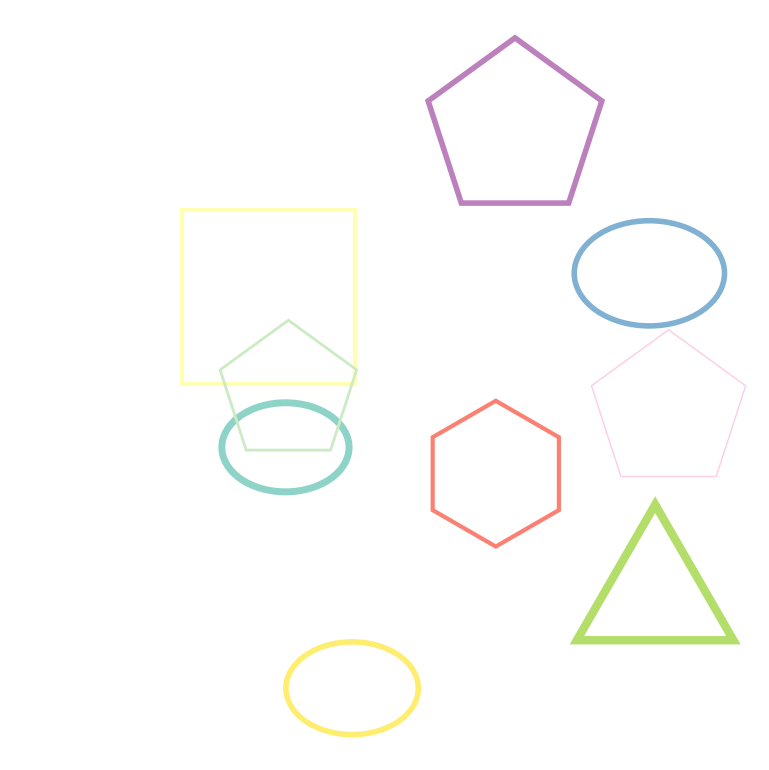[{"shape": "oval", "thickness": 2.5, "radius": 0.41, "center": [0.371, 0.419]}, {"shape": "square", "thickness": 1.5, "radius": 0.56, "center": [0.349, 0.614]}, {"shape": "hexagon", "thickness": 1.5, "radius": 0.47, "center": [0.644, 0.385]}, {"shape": "oval", "thickness": 2, "radius": 0.49, "center": [0.843, 0.645]}, {"shape": "triangle", "thickness": 3, "radius": 0.59, "center": [0.851, 0.227]}, {"shape": "pentagon", "thickness": 0.5, "radius": 0.53, "center": [0.868, 0.466]}, {"shape": "pentagon", "thickness": 2, "radius": 0.59, "center": [0.669, 0.832]}, {"shape": "pentagon", "thickness": 1, "radius": 0.47, "center": [0.375, 0.491]}, {"shape": "oval", "thickness": 2, "radius": 0.43, "center": [0.457, 0.106]}]